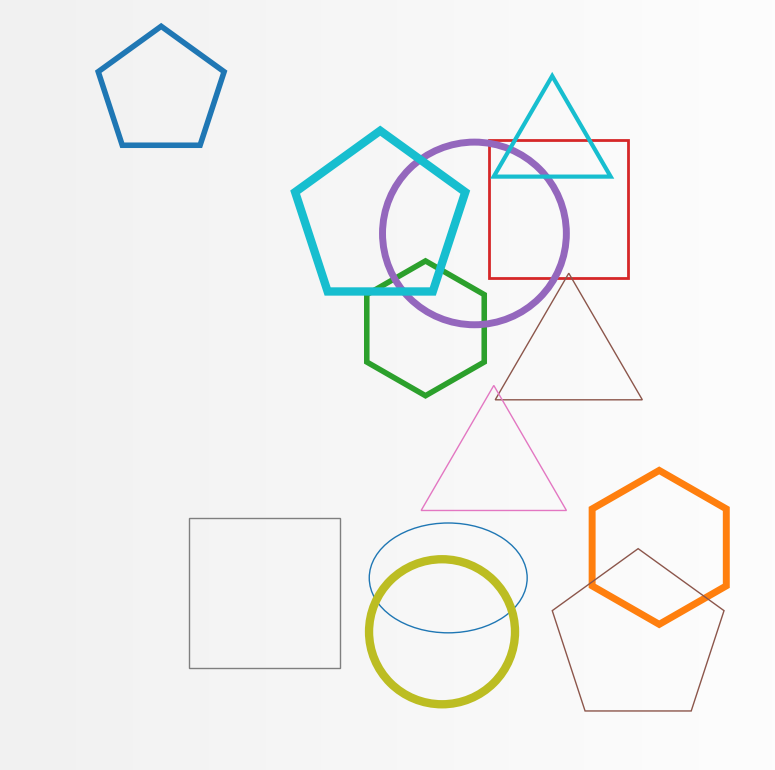[{"shape": "pentagon", "thickness": 2, "radius": 0.43, "center": [0.208, 0.88]}, {"shape": "oval", "thickness": 0.5, "radius": 0.51, "center": [0.578, 0.249]}, {"shape": "hexagon", "thickness": 2.5, "radius": 0.5, "center": [0.851, 0.289]}, {"shape": "hexagon", "thickness": 2, "radius": 0.44, "center": [0.549, 0.574]}, {"shape": "square", "thickness": 1, "radius": 0.45, "center": [0.72, 0.729]}, {"shape": "circle", "thickness": 2.5, "radius": 0.59, "center": [0.612, 0.697]}, {"shape": "pentagon", "thickness": 0.5, "radius": 0.58, "center": [0.823, 0.171]}, {"shape": "triangle", "thickness": 0.5, "radius": 0.55, "center": [0.734, 0.536]}, {"shape": "triangle", "thickness": 0.5, "radius": 0.54, "center": [0.637, 0.391]}, {"shape": "square", "thickness": 0.5, "radius": 0.49, "center": [0.341, 0.23]}, {"shape": "circle", "thickness": 3, "radius": 0.47, "center": [0.57, 0.18]}, {"shape": "pentagon", "thickness": 3, "radius": 0.58, "center": [0.491, 0.715]}, {"shape": "triangle", "thickness": 1.5, "radius": 0.44, "center": [0.713, 0.814]}]